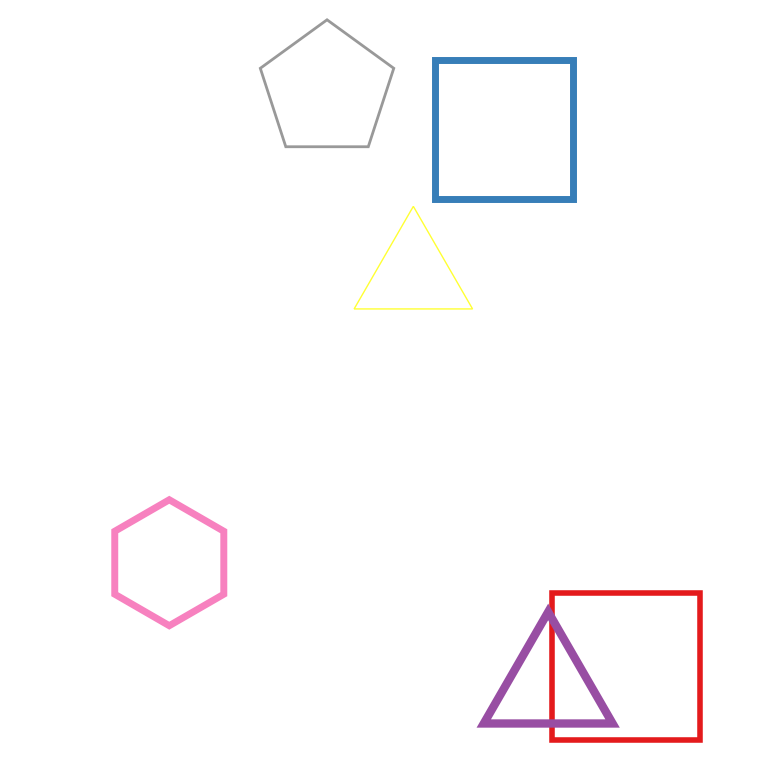[{"shape": "square", "thickness": 2, "radius": 0.48, "center": [0.813, 0.134]}, {"shape": "square", "thickness": 2.5, "radius": 0.45, "center": [0.654, 0.831]}, {"shape": "triangle", "thickness": 3, "radius": 0.48, "center": [0.712, 0.109]}, {"shape": "triangle", "thickness": 0.5, "radius": 0.44, "center": [0.537, 0.643]}, {"shape": "hexagon", "thickness": 2.5, "radius": 0.41, "center": [0.22, 0.269]}, {"shape": "pentagon", "thickness": 1, "radius": 0.46, "center": [0.425, 0.883]}]